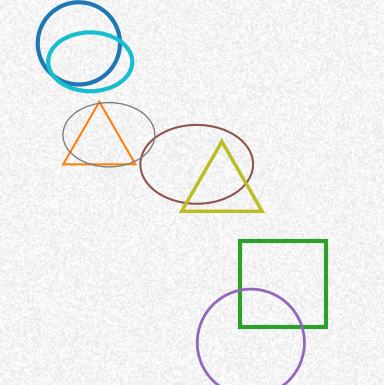[{"shape": "circle", "thickness": 3, "radius": 0.53, "center": [0.205, 0.887]}, {"shape": "triangle", "thickness": 1.5, "radius": 0.54, "center": [0.258, 0.627]}, {"shape": "square", "thickness": 3, "radius": 0.56, "center": [0.735, 0.263]}, {"shape": "circle", "thickness": 2, "radius": 0.7, "center": [0.652, 0.11]}, {"shape": "oval", "thickness": 1.5, "radius": 0.73, "center": [0.511, 0.573]}, {"shape": "oval", "thickness": 1, "radius": 0.6, "center": [0.283, 0.65]}, {"shape": "triangle", "thickness": 2.5, "radius": 0.6, "center": [0.576, 0.512]}, {"shape": "oval", "thickness": 3, "radius": 0.55, "center": [0.234, 0.839]}]